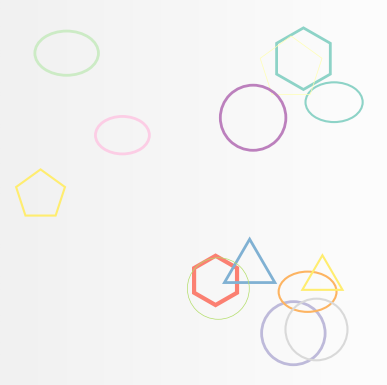[{"shape": "oval", "thickness": 1.5, "radius": 0.37, "center": [0.862, 0.735]}, {"shape": "hexagon", "thickness": 2, "radius": 0.4, "center": [0.783, 0.848]}, {"shape": "pentagon", "thickness": 0.5, "radius": 0.42, "center": [0.751, 0.823]}, {"shape": "circle", "thickness": 2, "radius": 0.41, "center": [0.757, 0.135]}, {"shape": "hexagon", "thickness": 3, "radius": 0.32, "center": [0.556, 0.272]}, {"shape": "triangle", "thickness": 2, "radius": 0.38, "center": [0.644, 0.304]}, {"shape": "oval", "thickness": 1.5, "radius": 0.37, "center": [0.794, 0.242]}, {"shape": "circle", "thickness": 0.5, "radius": 0.4, "center": [0.563, 0.251]}, {"shape": "oval", "thickness": 2, "radius": 0.35, "center": [0.316, 0.649]}, {"shape": "circle", "thickness": 1.5, "radius": 0.4, "center": [0.817, 0.144]}, {"shape": "circle", "thickness": 2, "radius": 0.42, "center": [0.653, 0.694]}, {"shape": "oval", "thickness": 2, "radius": 0.41, "center": [0.172, 0.862]}, {"shape": "pentagon", "thickness": 1.5, "radius": 0.33, "center": [0.105, 0.494]}, {"shape": "triangle", "thickness": 1.5, "radius": 0.3, "center": [0.832, 0.277]}]